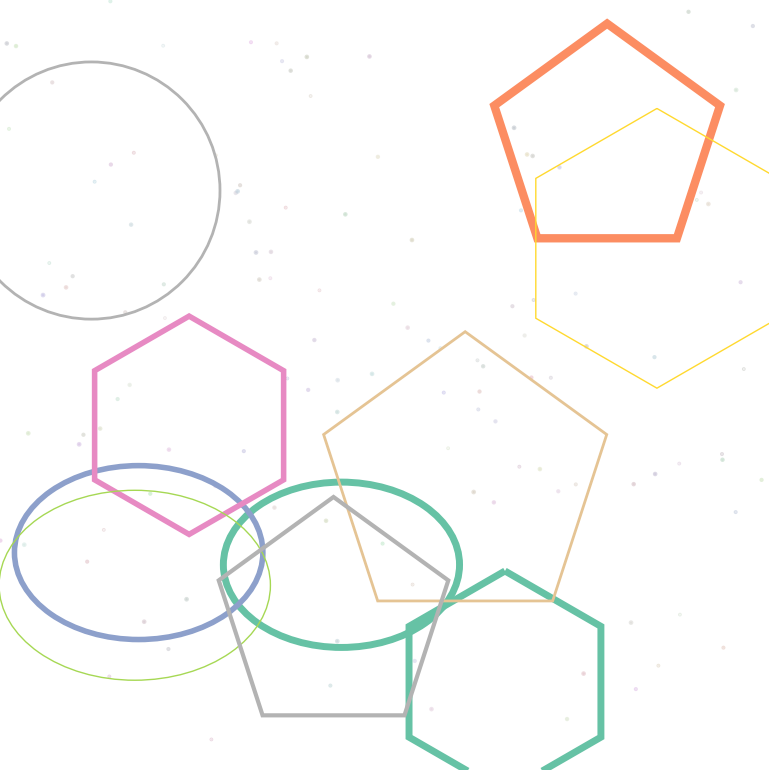[{"shape": "oval", "thickness": 2.5, "radius": 0.77, "center": [0.443, 0.267]}, {"shape": "hexagon", "thickness": 2.5, "radius": 0.72, "center": [0.656, 0.115]}, {"shape": "pentagon", "thickness": 3, "radius": 0.77, "center": [0.788, 0.815]}, {"shape": "oval", "thickness": 2, "radius": 0.81, "center": [0.18, 0.282]}, {"shape": "hexagon", "thickness": 2, "radius": 0.71, "center": [0.246, 0.448]}, {"shape": "oval", "thickness": 0.5, "radius": 0.88, "center": [0.175, 0.24]}, {"shape": "hexagon", "thickness": 0.5, "radius": 0.91, "center": [0.853, 0.678]}, {"shape": "pentagon", "thickness": 1, "radius": 0.97, "center": [0.604, 0.376]}, {"shape": "circle", "thickness": 1, "radius": 0.84, "center": [0.119, 0.753]}, {"shape": "pentagon", "thickness": 1.5, "radius": 0.78, "center": [0.433, 0.198]}]